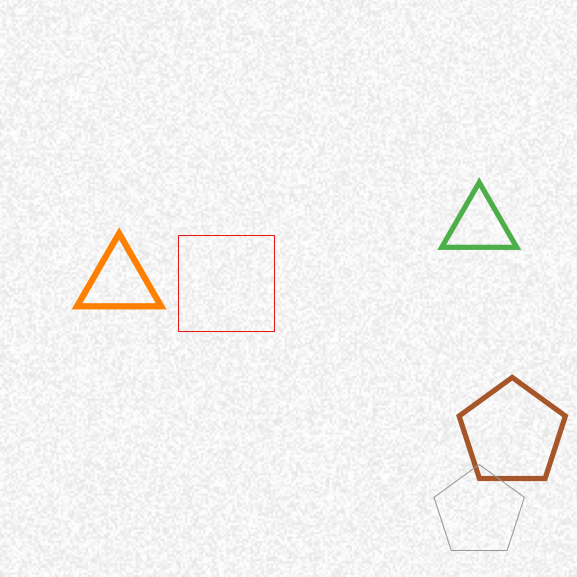[{"shape": "square", "thickness": 0.5, "radius": 0.41, "center": [0.392, 0.509]}, {"shape": "triangle", "thickness": 2.5, "radius": 0.37, "center": [0.83, 0.608]}, {"shape": "triangle", "thickness": 3, "radius": 0.42, "center": [0.206, 0.511]}, {"shape": "pentagon", "thickness": 2.5, "radius": 0.48, "center": [0.887, 0.249]}, {"shape": "pentagon", "thickness": 0.5, "radius": 0.41, "center": [0.83, 0.112]}]